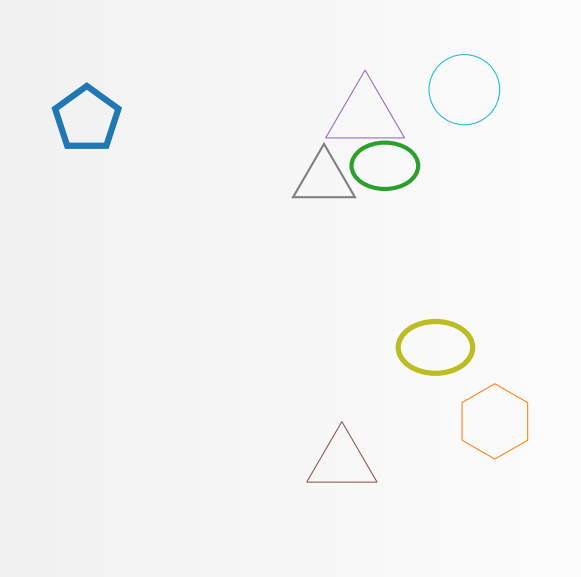[{"shape": "pentagon", "thickness": 3, "radius": 0.29, "center": [0.149, 0.793]}, {"shape": "hexagon", "thickness": 0.5, "radius": 0.33, "center": [0.851, 0.269]}, {"shape": "oval", "thickness": 2, "radius": 0.29, "center": [0.662, 0.712]}, {"shape": "triangle", "thickness": 0.5, "radius": 0.39, "center": [0.628, 0.8]}, {"shape": "triangle", "thickness": 0.5, "radius": 0.35, "center": [0.588, 0.199]}, {"shape": "triangle", "thickness": 1, "radius": 0.31, "center": [0.557, 0.688]}, {"shape": "oval", "thickness": 2.5, "radius": 0.32, "center": [0.749, 0.398]}, {"shape": "circle", "thickness": 0.5, "radius": 0.3, "center": [0.799, 0.844]}]